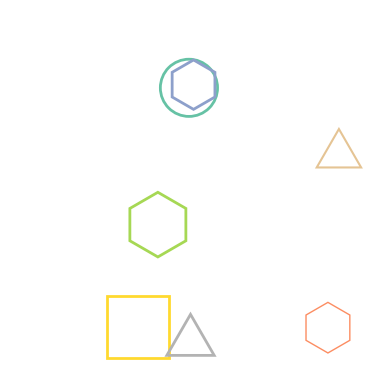[{"shape": "circle", "thickness": 2, "radius": 0.37, "center": [0.491, 0.772]}, {"shape": "hexagon", "thickness": 1, "radius": 0.33, "center": [0.852, 0.149]}, {"shape": "hexagon", "thickness": 2, "radius": 0.32, "center": [0.503, 0.78]}, {"shape": "hexagon", "thickness": 2, "radius": 0.42, "center": [0.41, 0.417]}, {"shape": "square", "thickness": 2, "radius": 0.4, "center": [0.358, 0.151]}, {"shape": "triangle", "thickness": 1.5, "radius": 0.33, "center": [0.88, 0.598]}, {"shape": "triangle", "thickness": 2, "radius": 0.36, "center": [0.495, 0.112]}]